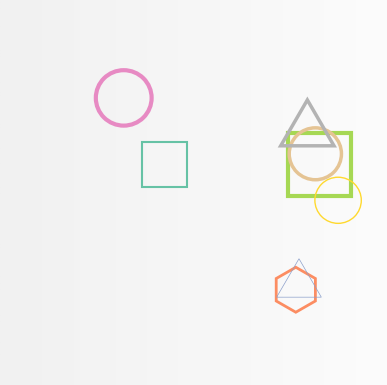[{"shape": "square", "thickness": 1.5, "radius": 0.29, "center": [0.424, 0.572]}, {"shape": "hexagon", "thickness": 2, "radius": 0.29, "center": [0.763, 0.247]}, {"shape": "triangle", "thickness": 0.5, "radius": 0.33, "center": [0.772, 0.261]}, {"shape": "circle", "thickness": 3, "radius": 0.36, "center": [0.319, 0.746]}, {"shape": "square", "thickness": 3, "radius": 0.41, "center": [0.824, 0.572]}, {"shape": "circle", "thickness": 1, "radius": 0.3, "center": [0.872, 0.48]}, {"shape": "circle", "thickness": 2.5, "radius": 0.34, "center": [0.814, 0.601]}, {"shape": "triangle", "thickness": 2.5, "radius": 0.4, "center": [0.793, 0.661]}]